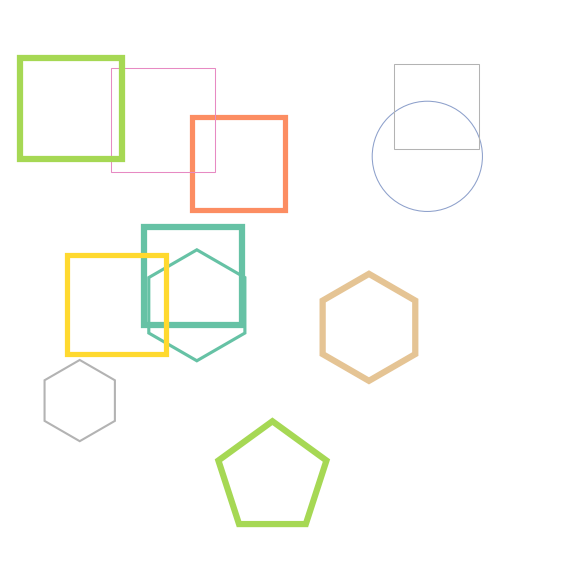[{"shape": "square", "thickness": 3, "radius": 0.43, "center": [0.335, 0.521]}, {"shape": "hexagon", "thickness": 1.5, "radius": 0.48, "center": [0.341, 0.47]}, {"shape": "square", "thickness": 2.5, "radius": 0.4, "center": [0.413, 0.716]}, {"shape": "circle", "thickness": 0.5, "radius": 0.48, "center": [0.74, 0.728]}, {"shape": "square", "thickness": 0.5, "radius": 0.45, "center": [0.282, 0.791]}, {"shape": "pentagon", "thickness": 3, "radius": 0.49, "center": [0.472, 0.171]}, {"shape": "square", "thickness": 3, "radius": 0.44, "center": [0.123, 0.811]}, {"shape": "square", "thickness": 2.5, "radius": 0.43, "center": [0.202, 0.471]}, {"shape": "hexagon", "thickness": 3, "radius": 0.46, "center": [0.639, 0.432]}, {"shape": "square", "thickness": 0.5, "radius": 0.37, "center": [0.756, 0.814]}, {"shape": "hexagon", "thickness": 1, "radius": 0.35, "center": [0.138, 0.305]}]